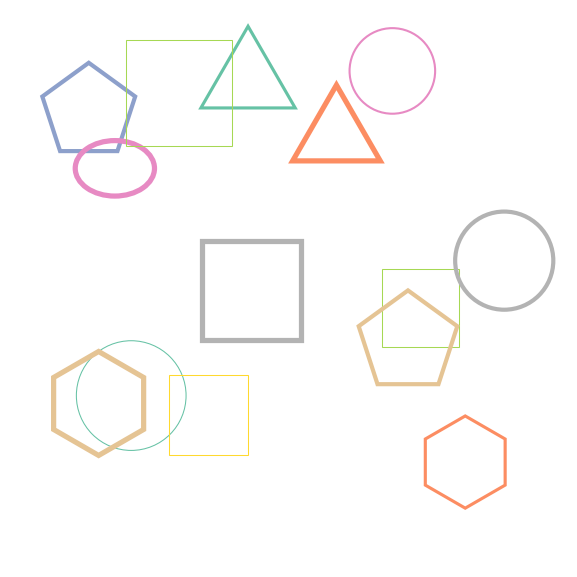[{"shape": "circle", "thickness": 0.5, "radius": 0.47, "center": [0.227, 0.314]}, {"shape": "triangle", "thickness": 1.5, "radius": 0.47, "center": [0.43, 0.859]}, {"shape": "triangle", "thickness": 2.5, "radius": 0.44, "center": [0.583, 0.764]}, {"shape": "hexagon", "thickness": 1.5, "radius": 0.4, "center": [0.806, 0.199]}, {"shape": "pentagon", "thickness": 2, "radius": 0.42, "center": [0.154, 0.806]}, {"shape": "oval", "thickness": 2.5, "radius": 0.34, "center": [0.199, 0.708]}, {"shape": "circle", "thickness": 1, "radius": 0.37, "center": [0.679, 0.876]}, {"shape": "square", "thickness": 0.5, "radius": 0.46, "center": [0.31, 0.837]}, {"shape": "square", "thickness": 0.5, "radius": 0.34, "center": [0.728, 0.465]}, {"shape": "square", "thickness": 0.5, "radius": 0.34, "center": [0.361, 0.28]}, {"shape": "hexagon", "thickness": 2.5, "radius": 0.45, "center": [0.171, 0.3]}, {"shape": "pentagon", "thickness": 2, "radius": 0.45, "center": [0.706, 0.406]}, {"shape": "circle", "thickness": 2, "radius": 0.42, "center": [0.873, 0.548]}, {"shape": "square", "thickness": 2.5, "radius": 0.43, "center": [0.436, 0.496]}]